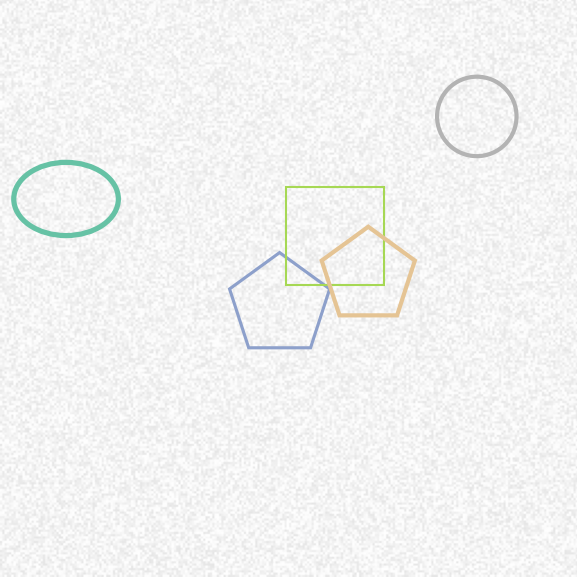[{"shape": "oval", "thickness": 2.5, "radius": 0.45, "center": [0.114, 0.655]}, {"shape": "pentagon", "thickness": 1.5, "radius": 0.46, "center": [0.484, 0.471]}, {"shape": "square", "thickness": 1, "radius": 0.43, "center": [0.58, 0.591]}, {"shape": "pentagon", "thickness": 2, "radius": 0.42, "center": [0.638, 0.522]}, {"shape": "circle", "thickness": 2, "radius": 0.34, "center": [0.826, 0.798]}]